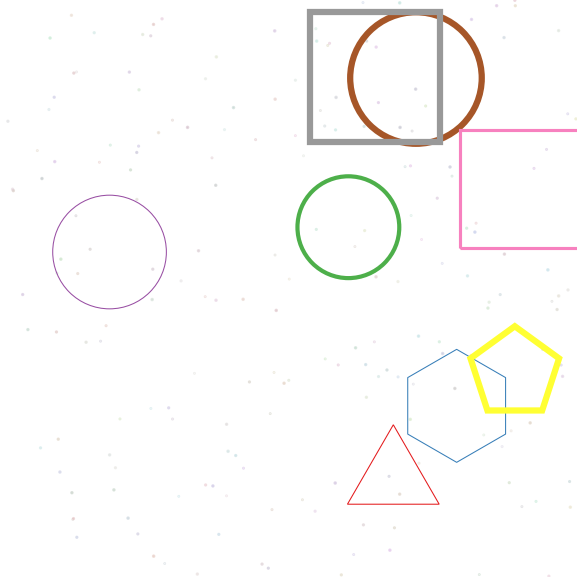[{"shape": "triangle", "thickness": 0.5, "radius": 0.46, "center": [0.681, 0.172]}, {"shape": "hexagon", "thickness": 0.5, "radius": 0.49, "center": [0.791, 0.296]}, {"shape": "circle", "thickness": 2, "radius": 0.44, "center": [0.603, 0.606]}, {"shape": "circle", "thickness": 0.5, "radius": 0.49, "center": [0.19, 0.563]}, {"shape": "pentagon", "thickness": 3, "radius": 0.4, "center": [0.891, 0.354]}, {"shape": "circle", "thickness": 3, "radius": 0.57, "center": [0.72, 0.864]}, {"shape": "square", "thickness": 1.5, "radius": 0.51, "center": [0.899, 0.672]}, {"shape": "square", "thickness": 3, "radius": 0.56, "center": [0.65, 0.866]}]